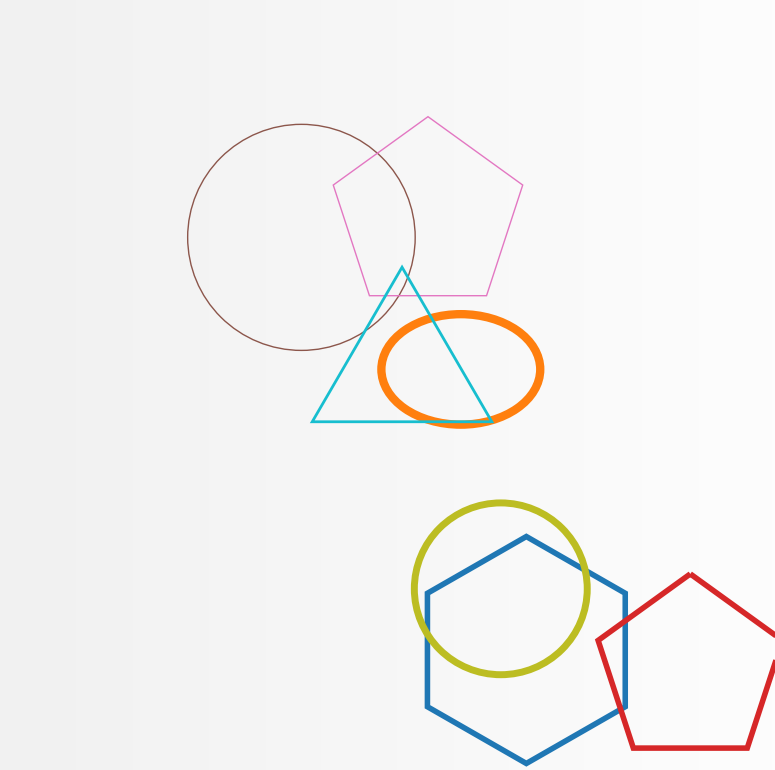[{"shape": "hexagon", "thickness": 2, "radius": 0.74, "center": [0.679, 0.156]}, {"shape": "oval", "thickness": 3, "radius": 0.51, "center": [0.595, 0.52]}, {"shape": "pentagon", "thickness": 2, "radius": 0.63, "center": [0.891, 0.13]}, {"shape": "circle", "thickness": 0.5, "radius": 0.73, "center": [0.389, 0.692]}, {"shape": "pentagon", "thickness": 0.5, "radius": 0.64, "center": [0.552, 0.72]}, {"shape": "circle", "thickness": 2.5, "radius": 0.56, "center": [0.646, 0.235]}, {"shape": "triangle", "thickness": 1, "radius": 0.67, "center": [0.519, 0.519]}]